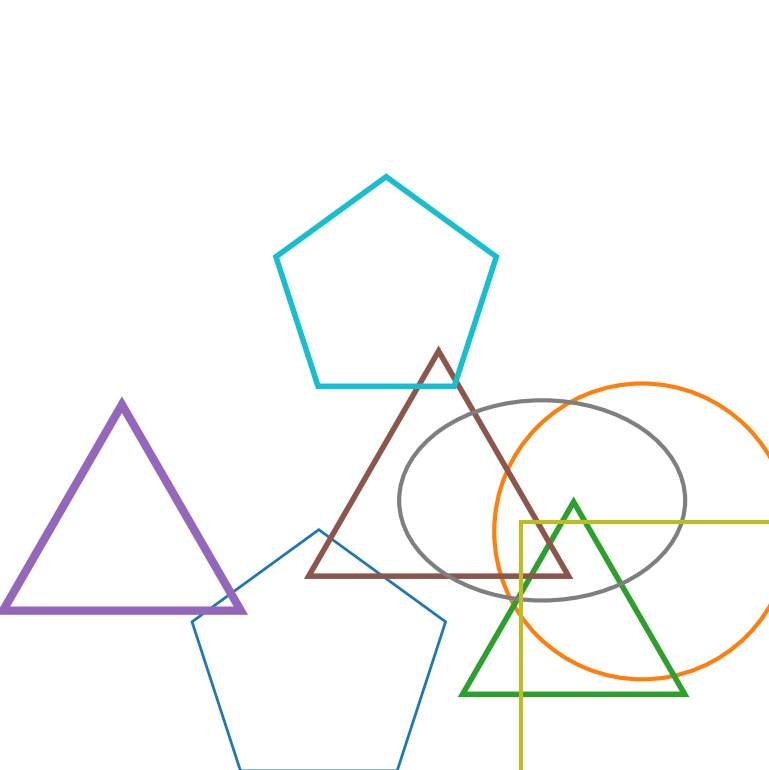[{"shape": "pentagon", "thickness": 1, "radius": 0.87, "center": [0.414, 0.139]}, {"shape": "circle", "thickness": 1.5, "radius": 0.96, "center": [0.834, 0.31]}, {"shape": "triangle", "thickness": 2, "radius": 0.83, "center": [0.745, 0.182]}, {"shape": "triangle", "thickness": 3, "radius": 0.89, "center": [0.158, 0.296]}, {"shape": "triangle", "thickness": 2, "radius": 0.97, "center": [0.57, 0.349]}, {"shape": "oval", "thickness": 1.5, "radius": 0.93, "center": [0.704, 0.35]}, {"shape": "square", "thickness": 1.5, "radius": 0.98, "center": [0.873, 0.126]}, {"shape": "pentagon", "thickness": 2, "radius": 0.75, "center": [0.502, 0.62]}]